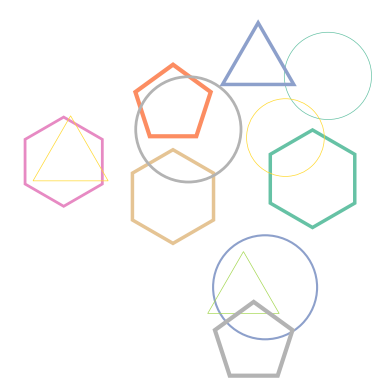[{"shape": "circle", "thickness": 0.5, "radius": 0.57, "center": [0.852, 0.803]}, {"shape": "hexagon", "thickness": 2.5, "radius": 0.63, "center": [0.812, 0.536]}, {"shape": "pentagon", "thickness": 3, "radius": 0.51, "center": [0.449, 0.729]}, {"shape": "triangle", "thickness": 2.5, "radius": 0.53, "center": [0.67, 0.834]}, {"shape": "circle", "thickness": 1.5, "radius": 0.68, "center": [0.689, 0.254]}, {"shape": "hexagon", "thickness": 2, "radius": 0.58, "center": [0.165, 0.58]}, {"shape": "triangle", "thickness": 0.5, "radius": 0.54, "center": [0.632, 0.239]}, {"shape": "triangle", "thickness": 0.5, "radius": 0.56, "center": [0.183, 0.587]}, {"shape": "circle", "thickness": 0.5, "radius": 0.5, "center": [0.741, 0.643]}, {"shape": "hexagon", "thickness": 2.5, "radius": 0.61, "center": [0.449, 0.489]}, {"shape": "pentagon", "thickness": 3, "radius": 0.53, "center": [0.659, 0.11]}, {"shape": "circle", "thickness": 2, "radius": 0.68, "center": [0.489, 0.664]}]